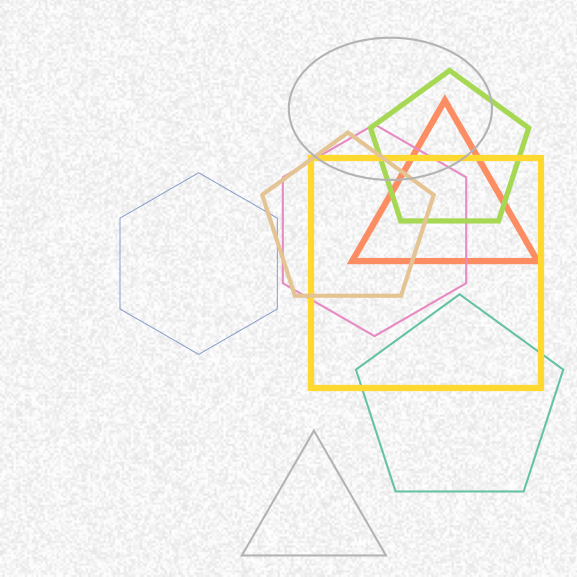[{"shape": "pentagon", "thickness": 1, "radius": 0.94, "center": [0.796, 0.301]}, {"shape": "triangle", "thickness": 3, "radius": 0.93, "center": [0.77, 0.64]}, {"shape": "hexagon", "thickness": 0.5, "radius": 0.79, "center": [0.344, 0.543]}, {"shape": "hexagon", "thickness": 1, "radius": 0.92, "center": [0.649, 0.6]}, {"shape": "pentagon", "thickness": 2.5, "radius": 0.72, "center": [0.779, 0.733]}, {"shape": "square", "thickness": 3, "radius": 1.0, "center": [0.738, 0.527]}, {"shape": "pentagon", "thickness": 2, "radius": 0.78, "center": [0.603, 0.613]}, {"shape": "triangle", "thickness": 1, "radius": 0.72, "center": [0.544, 0.109]}, {"shape": "oval", "thickness": 1, "radius": 0.88, "center": [0.676, 0.811]}]